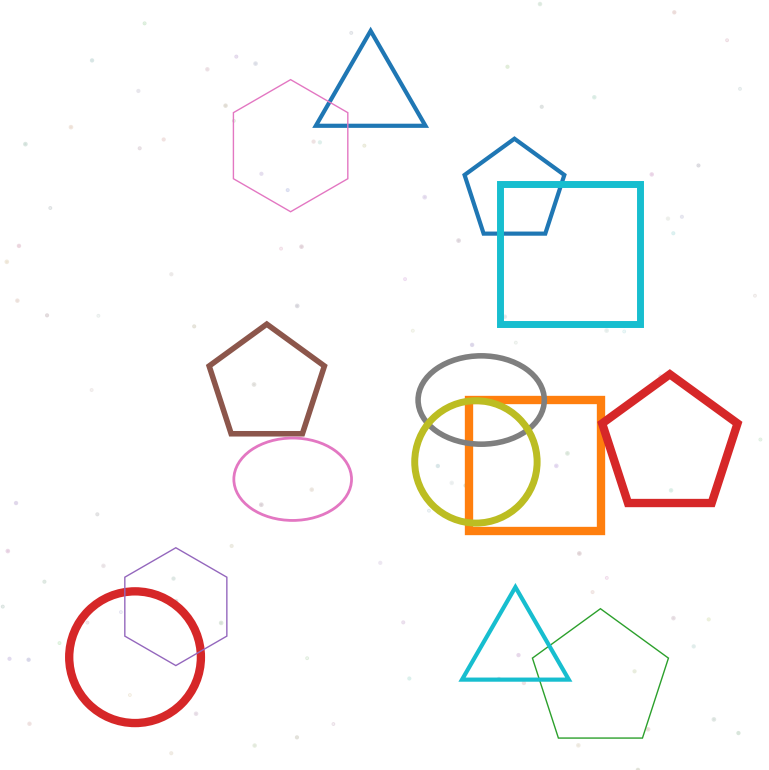[{"shape": "triangle", "thickness": 1.5, "radius": 0.41, "center": [0.481, 0.878]}, {"shape": "pentagon", "thickness": 1.5, "radius": 0.34, "center": [0.668, 0.752]}, {"shape": "square", "thickness": 3, "radius": 0.43, "center": [0.695, 0.395]}, {"shape": "pentagon", "thickness": 0.5, "radius": 0.46, "center": [0.78, 0.117]}, {"shape": "circle", "thickness": 3, "radius": 0.43, "center": [0.175, 0.146]}, {"shape": "pentagon", "thickness": 3, "radius": 0.46, "center": [0.87, 0.422]}, {"shape": "hexagon", "thickness": 0.5, "radius": 0.38, "center": [0.228, 0.212]}, {"shape": "pentagon", "thickness": 2, "radius": 0.39, "center": [0.346, 0.5]}, {"shape": "oval", "thickness": 1, "radius": 0.38, "center": [0.38, 0.378]}, {"shape": "hexagon", "thickness": 0.5, "radius": 0.43, "center": [0.377, 0.811]}, {"shape": "oval", "thickness": 2, "radius": 0.41, "center": [0.625, 0.481]}, {"shape": "circle", "thickness": 2.5, "radius": 0.4, "center": [0.618, 0.4]}, {"shape": "triangle", "thickness": 1.5, "radius": 0.4, "center": [0.669, 0.157]}, {"shape": "square", "thickness": 2.5, "radius": 0.45, "center": [0.74, 0.671]}]